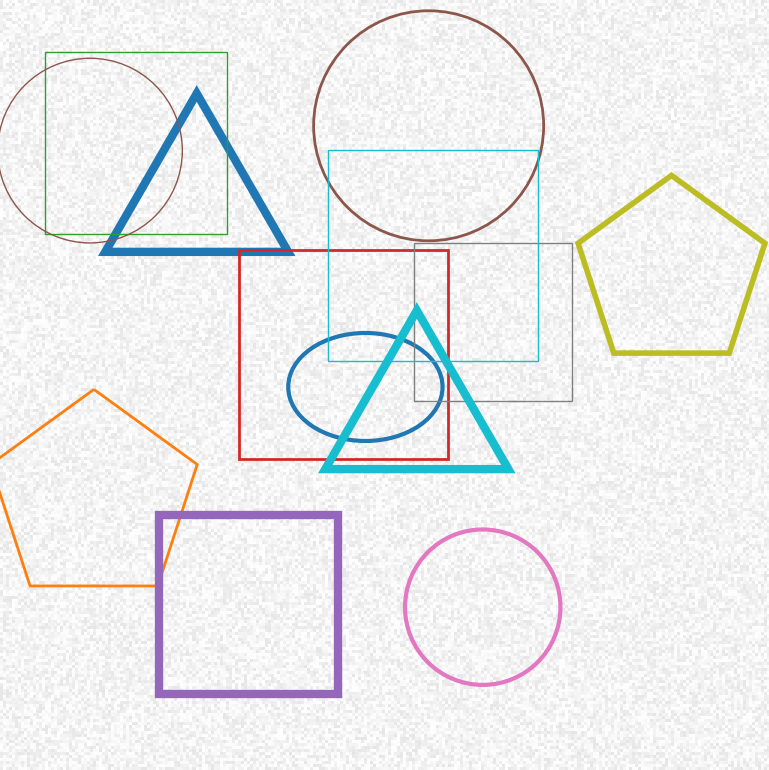[{"shape": "triangle", "thickness": 3, "radius": 0.69, "center": [0.255, 0.741]}, {"shape": "oval", "thickness": 1.5, "radius": 0.5, "center": [0.475, 0.497]}, {"shape": "pentagon", "thickness": 1, "radius": 0.71, "center": [0.122, 0.353]}, {"shape": "square", "thickness": 0.5, "radius": 0.59, "center": [0.177, 0.814]}, {"shape": "square", "thickness": 1, "radius": 0.68, "center": [0.446, 0.54]}, {"shape": "square", "thickness": 3, "radius": 0.58, "center": [0.322, 0.215]}, {"shape": "circle", "thickness": 1, "radius": 0.75, "center": [0.557, 0.837]}, {"shape": "circle", "thickness": 0.5, "radius": 0.6, "center": [0.117, 0.804]}, {"shape": "circle", "thickness": 1.5, "radius": 0.5, "center": [0.627, 0.211]}, {"shape": "square", "thickness": 0.5, "radius": 0.51, "center": [0.641, 0.582]}, {"shape": "pentagon", "thickness": 2, "radius": 0.64, "center": [0.872, 0.645]}, {"shape": "square", "thickness": 0.5, "radius": 0.68, "center": [0.563, 0.668]}, {"shape": "triangle", "thickness": 3, "radius": 0.69, "center": [0.541, 0.459]}]